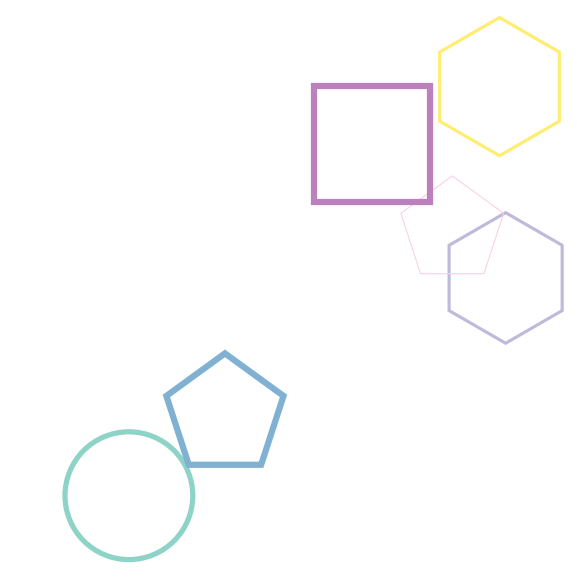[{"shape": "circle", "thickness": 2.5, "radius": 0.55, "center": [0.223, 0.141]}, {"shape": "hexagon", "thickness": 1.5, "radius": 0.57, "center": [0.876, 0.518]}, {"shape": "pentagon", "thickness": 3, "radius": 0.53, "center": [0.39, 0.281]}, {"shape": "pentagon", "thickness": 0.5, "radius": 0.47, "center": [0.783, 0.601]}, {"shape": "square", "thickness": 3, "radius": 0.5, "center": [0.644, 0.75]}, {"shape": "hexagon", "thickness": 1.5, "radius": 0.6, "center": [0.865, 0.849]}]